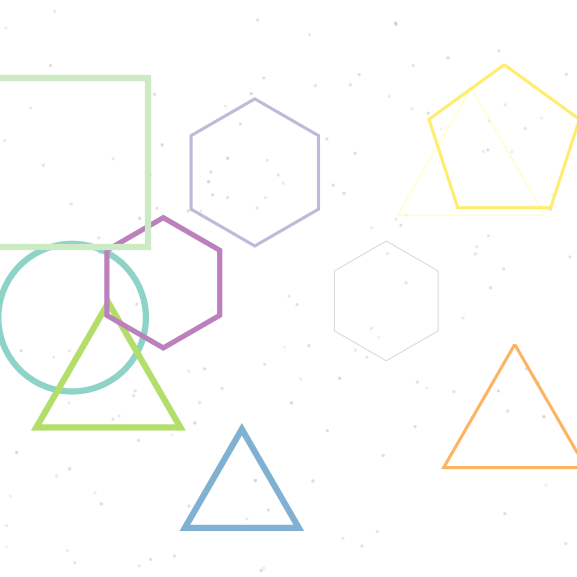[{"shape": "circle", "thickness": 3, "radius": 0.64, "center": [0.125, 0.449]}, {"shape": "triangle", "thickness": 0.5, "radius": 0.73, "center": [0.816, 0.7]}, {"shape": "hexagon", "thickness": 1.5, "radius": 0.64, "center": [0.441, 0.701]}, {"shape": "triangle", "thickness": 3, "radius": 0.57, "center": [0.419, 0.142]}, {"shape": "triangle", "thickness": 1.5, "radius": 0.71, "center": [0.891, 0.261]}, {"shape": "triangle", "thickness": 3, "radius": 0.72, "center": [0.188, 0.331]}, {"shape": "hexagon", "thickness": 0.5, "radius": 0.52, "center": [0.669, 0.478]}, {"shape": "hexagon", "thickness": 2.5, "radius": 0.56, "center": [0.283, 0.509]}, {"shape": "square", "thickness": 3, "radius": 0.73, "center": [0.111, 0.718]}, {"shape": "pentagon", "thickness": 1.5, "radius": 0.68, "center": [0.873, 0.75]}]